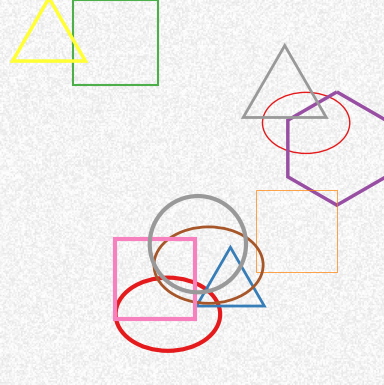[{"shape": "oval", "thickness": 3, "radius": 0.68, "center": [0.436, 0.184]}, {"shape": "oval", "thickness": 1, "radius": 0.57, "center": [0.795, 0.681]}, {"shape": "triangle", "thickness": 2, "radius": 0.51, "center": [0.599, 0.256]}, {"shape": "square", "thickness": 1.5, "radius": 0.55, "center": [0.299, 0.89]}, {"shape": "hexagon", "thickness": 2.5, "radius": 0.74, "center": [0.875, 0.614]}, {"shape": "square", "thickness": 0.5, "radius": 0.53, "center": [0.77, 0.401]}, {"shape": "triangle", "thickness": 2.5, "radius": 0.55, "center": [0.127, 0.896]}, {"shape": "oval", "thickness": 2, "radius": 0.71, "center": [0.542, 0.311]}, {"shape": "square", "thickness": 3, "radius": 0.52, "center": [0.402, 0.275]}, {"shape": "circle", "thickness": 3, "radius": 0.63, "center": [0.514, 0.366]}, {"shape": "triangle", "thickness": 2, "radius": 0.62, "center": [0.74, 0.757]}]